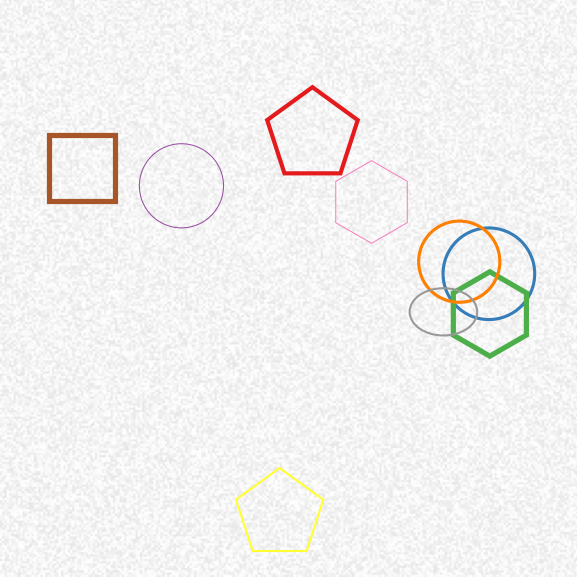[{"shape": "pentagon", "thickness": 2, "radius": 0.41, "center": [0.541, 0.766]}, {"shape": "circle", "thickness": 1.5, "radius": 0.4, "center": [0.847, 0.525]}, {"shape": "hexagon", "thickness": 2.5, "radius": 0.37, "center": [0.848, 0.455]}, {"shape": "circle", "thickness": 0.5, "radius": 0.36, "center": [0.314, 0.677]}, {"shape": "circle", "thickness": 1.5, "radius": 0.35, "center": [0.795, 0.546]}, {"shape": "pentagon", "thickness": 1, "radius": 0.4, "center": [0.484, 0.109]}, {"shape": "square", "thickness": 2.5, "radius": 0.29, "center": [0.142, 0.709]}, {"shape": "hexagon", "thickness": 0.5, "radius": 0.36, "center": [0.643, 0.649]}, {"shape": "oval", "thickness": 1, "radius": 0.29, "center": [0.768, 0.459]}]